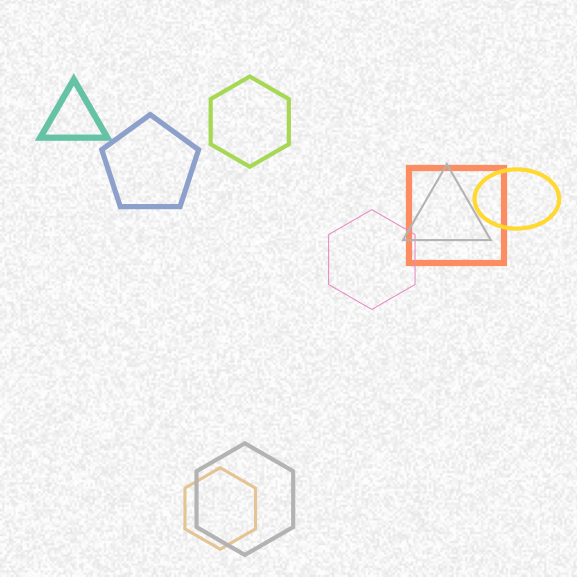[{"shape": "triangle", "thickness": 3, "radius": 0.34, "center": [0.128, 0.794]}, {"shape": "square", "thickness": 3, "radius": 0.41, "center": [0.79, 0.625]}, {"shape": "pentagon", "thickness": 2.5, "radius": 0.44, "center": [0.26, 0.713]}, {"shape": "hexagon", "thickness": 0.5, "radius": 0.43, "center": [0.644, 0.55]}, {"shape": "hexagon", "thickness": 2, "radius": 0.39, "center": [0.432, 0.789]}, {"shape": "oval", "thickness": 2, "radius": 0.37, "center": [0.895, 0.655]}, {"shape": "hexagon", "thickness": 1.5, "radius": 0.35, "center": [0.381, 0.119]}, {"shape": "triangle", "thickness": 1, "radius": 0.44, "center": [0.774, 0.627]}, {"shape": "hexagon", "thickness": 2, "radius": 0.48, "center": [0.424, 0.135]}]